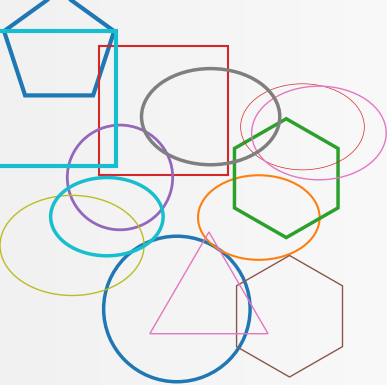[{"shape": "pentagon", "thickness": 3, "radius": 0.75, "center": [0.153, 0.873]}, {"shape": "circle", "thickness": 2.5, "radius": 0.94, "center": [0.456, 0.197]}, {"shape": "oval", "thickness": 1.5, "radius": 0.78, "center": [0.668, 0.435]}, {"shape": "hexagon", "thickness": 2.5, "radius": 0.77, "center": [0.739, 0.537]}, {"shape": "oval", "thickness": 0.5, "radius": 0.8, "center": [0.781, 0.671]}, {"shape": "square", "thickness": 1.5, "radius": 0.83, "center": [0.421, 0.713]}, {"shape": "circle", "thickness": 2, "radius": 0.68, "center": [0.31, 0.539]}, {"shape": "hexagon", "thickness": 1, "radius": 0.79, "center": [0.747, 0.179]}, {"shape": "oval", "thickness": 1, "radius": 0.87, "center": [0.823, 0.655]}, {"shape": "triangle", "thickness": 1, "radius": 0.88, "center": [0.539, 0.221]}, {"shape": "oval", "thickness": 2.5, "radius": 0.89, "center": [0.544, 0.697]}, {"shape": "oval", "thickness": 1, "radius": 0.93, "center": [0.186, 0.363]}, {"shape": "square", "thickness": 3, "radius": 0.88, "center": [0.124, 0.744]}, {"shape": "oval", "thickness": 2.5, "radius": 0.73, "center": [0.276, 0.437]}]